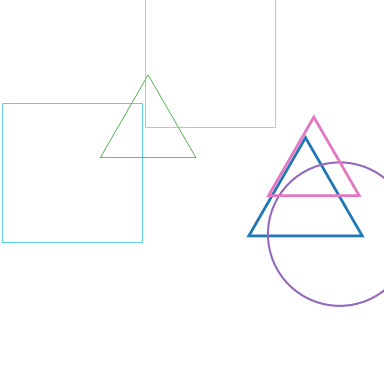[{"shape": "triangle", "thickness": 2, "radius": 0.85, "center": [0.794, 0.472]}, {"shape": "triangle", "thickness": 0.5, "radius": 0.72, "center": [0.385, 0.662]}, {"shape": "circle", "thickness": 1.5, "radius": 0.93, "center": [0.882, 0.392]}, {"shape": "triangle", "thickness": 2, "radius": 0.68, "center": [0.815, 0.56]}, {"shape": "square", "thickness": 0.5, "radius": 0.84, "center": [0.545, 0.838]}, {"shape": "square", "thickness": 0.5, "radius": 0.91, "center": [0.187, 0.552]}]